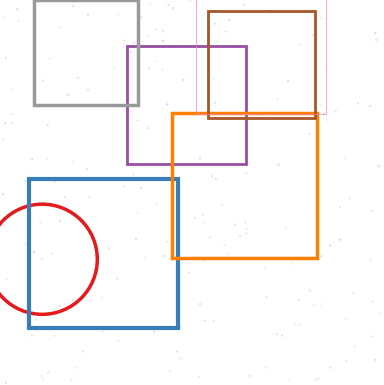[{"shape": "circle", "thickness": 2.5, "radius": 0.72, "center": [0.11, 0.327]}, {"shape": "square", "thickness": 3, "radius": 0.97, "center": [0.268, 0.342]}, {"shape": "square", "thickness": 2, "radius": 0.77, "center": [0.485, 0.726]}, {"shape": "square", "thickness": 2.5, "radius": 0.94, "center": [0.636, 0.518]}, {"shape": "square", "thickness": 2, "radius": 0.69, "center": [0.679, 0.832]}, {"shape": "square", "thickness": 0.5, "radius": 0.84, "center": [0.679, 0.873]}, {"shape": "square", "thickness": 2.5, "radius": 0.68, "center": [0.223, 0.863]}]